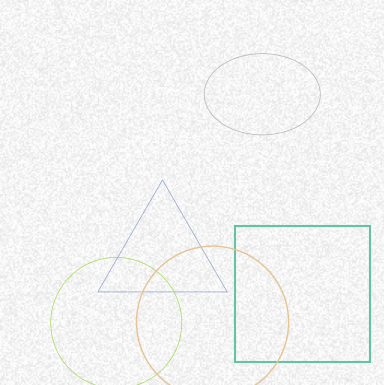[{"shape": "square", "thickness": 1.5, "radius": 0.88, "center": [0.786, 0.236]}, {"shape": "triangle", "thickness": 0.5, "radius": 0.97, "center": [0.422, 0.339]}, {"shape": "circle", "thickness": 0.5, "radius": 0.85, "center": [0.302, 0.161]}, {"shape": "circle", "thickness": 1, "radius": 0.99, "center": [0.552, 0.163]}, {"shape": "oval", "thickness": 0.5, "radius": 0.75, "center": [0.681, 0.755]}]